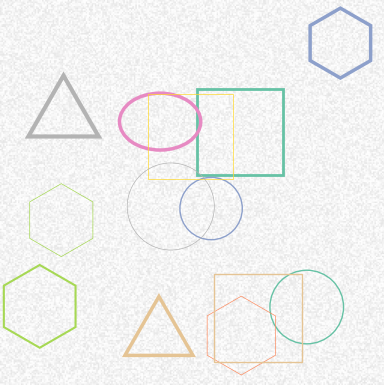[{"shape": "square", "thickness": 2, "radius": 0.55, "center": [0.624, 0.658]}, {"shape": "circle", "thickness": 1, "radius": 0.48, "center": [0.797, 0.203]}, {"shape": "hexagon", "thickness": 0.5, "radius": 0.51, "center": [0.627, 0.128]}, {"shape": "hexagon", "thickness": 2.5, "radius": 0.45, "center": [0.884, 0.888]}, {"shape": "circle", "thickness": 1, "radius": 0.41, "center": [0.548, 0.458]}, {"shape": "oval", "thickness": 2.5, "radius": 0.53, "center": [0.416, 0.684]}, {"shape": "hexagon", "thickness": 0.5, "radius": 0.47, "center": [0.159, 0.428]}, {"shape": "hexagon", "thickness": 1.5, "radius": 0.54, "center": [0.103, 0.204]}, {"shape": "square", "thickness": 0.5, "radius": 0.55, "center": [0.495, 0.645]}, {"shape": "triangle", "thickness": 2.5, "radius": 0.51, "center": [0.413, 0.128]}, {"shape": "square", "thickness": 1, "radius": 0.57, "center": [0.67, 0.175]}, {"shape": "circle", "thickness": 0.5, "radius": 0.57, "center": [0.444, 0.464]}, {"shape": "triangle", "thickness": 3, "radius": 0.53, "center": [0.165, 0.698]}]